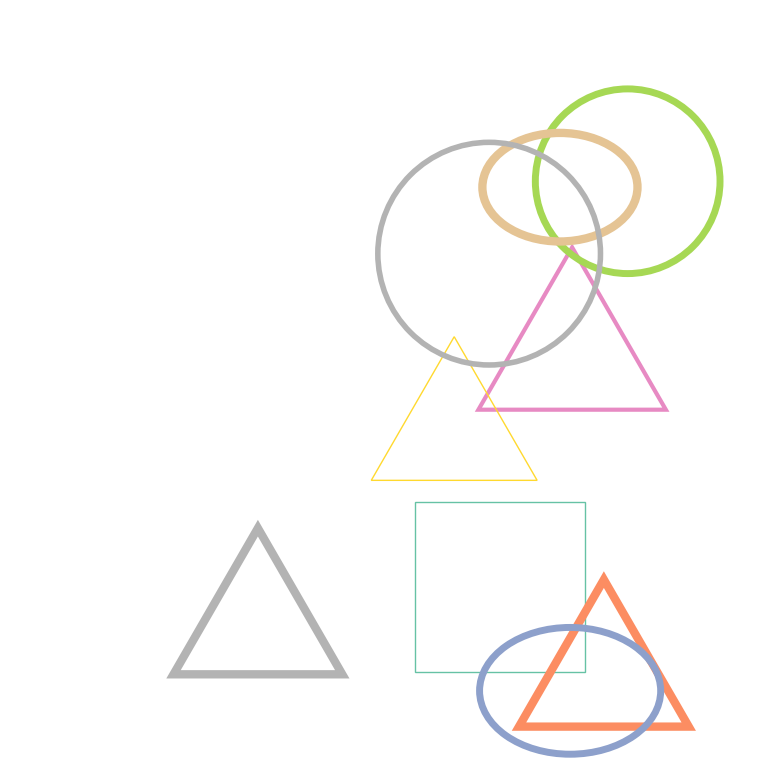[{"shape": "square", "thickness": 0.5, "radius": 0.55, "center": [0.649, 0.238]}, {"shape": "triangle", "thickness": 3, "radius": 0.64, "center": [0.784, 0.12]}, {"shape": "oval", "thickness": 2.5, "radius": 0.59, "center": [0.74, 0.103]}, {"shape": "triangle", "thickness": 1.5, "radius": 0.7, "center": [0.743, 0.538]}, {"shape": "circle", "thickness": 2.5, "radius": 0.6, "center": [0.815, 0.765]}, {"shape": "triangle", "thickness": 0.5, "radius": 0.62, "center": [0.59, 0.438]}, {"shape": "oval", "thickness": 3, "radius": 0.5, "center": [0.727, 0.757]}, {"shape": "triangle", "thickness": 3, "radius": 0.63, "center": [0.335, 0.188]}, {"shape": "circle", "thickness": 2, "radius": 0.72, "center": [0.635, 0.671]}]